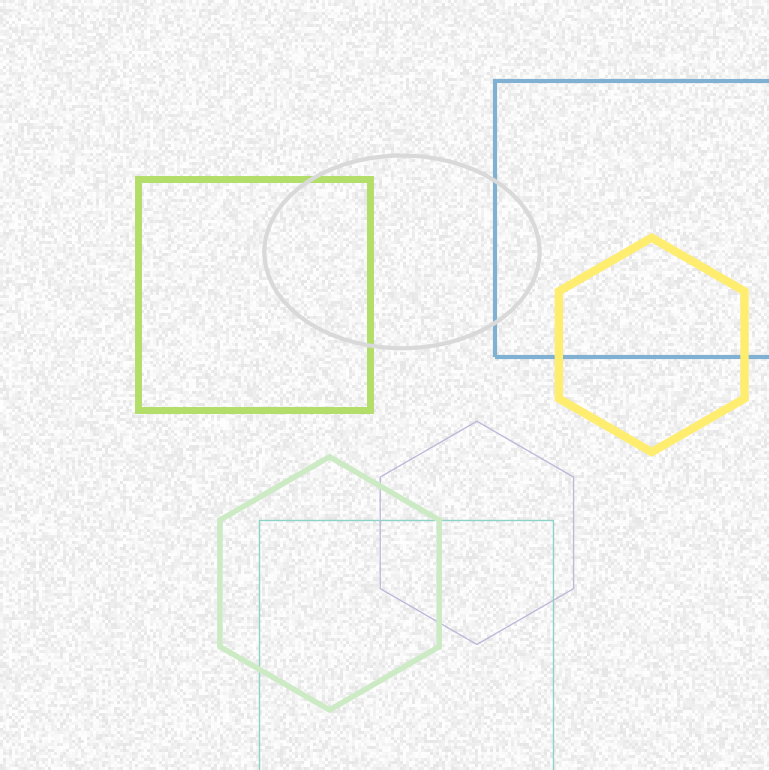[{"shape": "square", "thickness": 0.5, "radius": 0.96, "center": [0.527, 0.134]}, {"shape": "hexagon", "thickness": 0.5, "radius": 0.72, "center": [0.619, 0.308]}, {"shape": "square", "thickness": 1.5, "radius": 0.9, "center": [0.823, 0.715]}, {"shape": "square", "thickness": 2.5, "radius": 0.75, "center": [0.33, 0.618]}, {"shape": "oval", "thickness": 1.5, "radius": 0.89, "center": [0.522, 0.673]}, {"shape": "hexagon", "thickness": 2, "radius": 0.82, "center": [0.428, 0.242]}, {"shape": "hexagon", "thickness": 3, "radius": 0.7, "center": [0.846, 0.552]}]